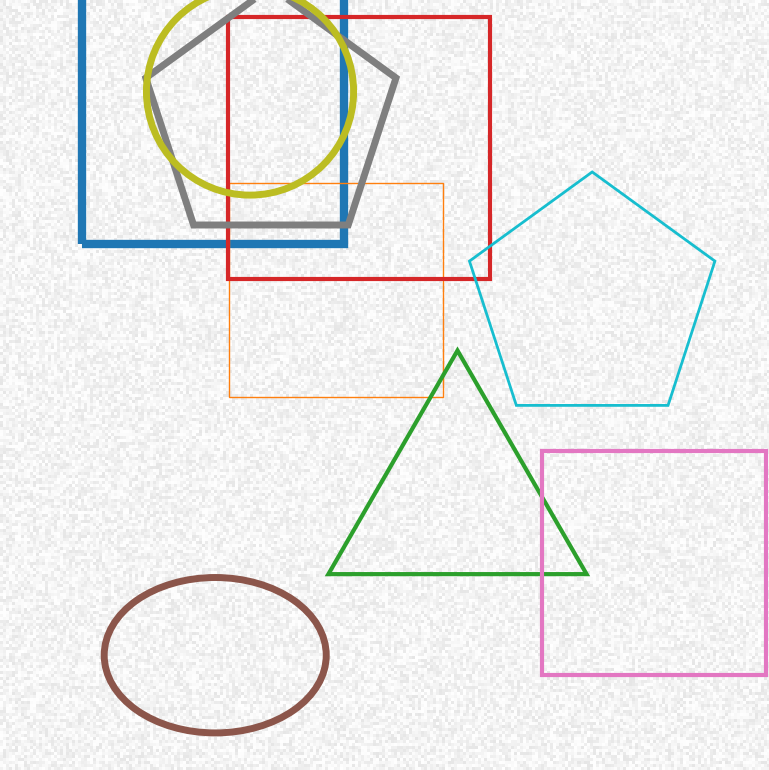[{"shape": "square", "thickness": 3, "radius": 0.85, "center": [0.276, 0.853]}, {"shape": "square", "thickness": 0.5, "radius": 0.69, "center": [0.436, 0.623]}, {"shape": "triangle", "thickness": 1.5, "radius": 0.97, "center": [0.594, 0.351]}, {"shape": "square", "thickness": 1.5, "radius": 0.85, "center": [0.466, 0.808]}, {"shape": "oval", "thickness": 2.5, "radius": 0.72, "center": [0.28, 0.149]}, {"shape": "square", "thickness": 1.5, "radius": 0.73, "center": [0.849, 0.269]}, {"shape": "pentagon", "thickness": 2.5, "radius": 0.85, "center": [0.352, 0.846]}, {"shape": "circle", "thickness": 2.5, "radius": 0.67, "center": [0.325, 0.881]}, {"shape": "pentagon", "thickness": 1, "radius": 0.84, "center": [0.769, 0.609]}]